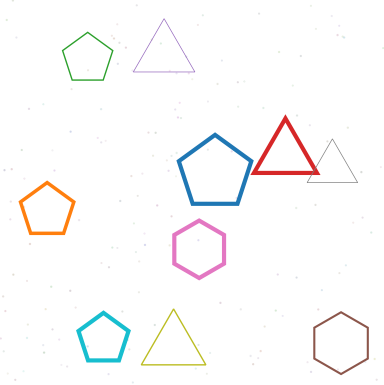[{"shape": "pentagon", "thickness": 3, "radius": 0.49, "center": [0.559, 0.551]}, {"shape": "pentagon", "thickness": 2.5, "radius": 0.36, "center": [0.122, 0.453]}, {"shape": "pentagon", "thickness": 1, "radius": 0.34, "center": [0.228, 0.847]}, {"shape": "triangle", "thickness": 3, "radius": 0.47, "center": [0.741, 0.598]}, {"shape": "triangle", "thickness": 0.5, "radius": 0.46, "center": [0.426, 0.859]}, {"shape": "hexagon", "thickness": 1.5, "radius": 0.4, "center": [0.886, 0.109]}, {"shape": "hexagon", "thickness": 3, "radius": 0.37, "center": [0.517, 0.352]}, {"shape": "triangle", "thickness": 0.5, "radius": 0.38, "center": [0.863, 0.564]}, {"shape": "triangle", "thickness": 1, "radius": 0.48, "center": [0.451, 0.101]}, {"shape": "pentagon", "thickness": 3, "radius": 0.34, "center": [0.269, 0.119]}]